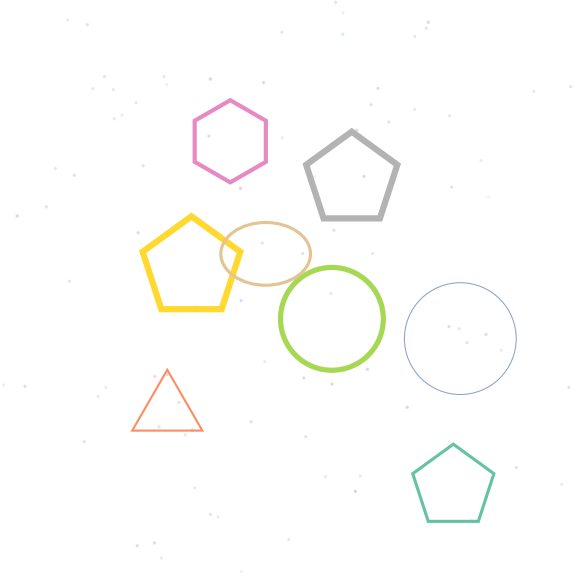[{"shape": "pentagon", "thickness": 1.5, "radius": 0.37, "center": [0.785, 0.156]}, {"shape": "triangle", "thickness": 1, "radius": 0.35, "center": [0.29, 0.289]}, {"shape": "circle", "thickness": 0.5, "radius": 0.48, "center": [0.797, 0.413]}, {"shape": "hexagon", "thickness": 2, "radius": 0.36, "center": [0.399, 0.754]}, {"shape": "circle", "thickness": 2.5, "radius": 0.45, "center": [0.575, 0.447]}, {"shape": "pentagon", "thickness": 3, "radius": 0.44, "center": [0.332, 0.536]}, {"shape": "oval", "thickness": 1.5, "radius": 0.39, "center": [0.46, 0.56]}, {"shape": "pentagon", "thickness": 3, "radius": 0.41, "center": [0.609, 0.688]}]